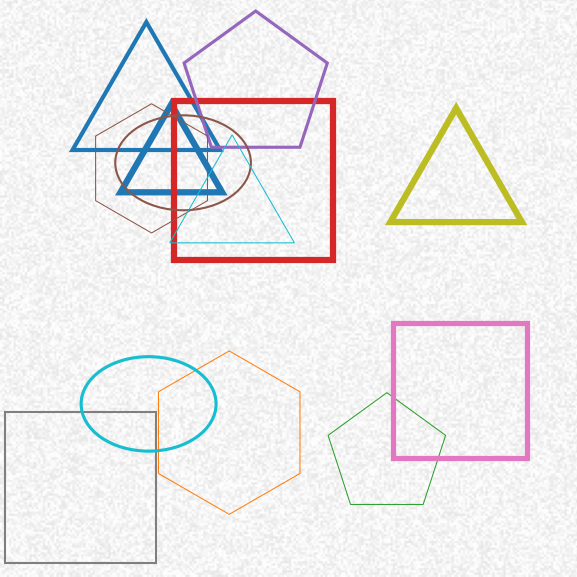[{"shape": "triangle", "thickness": 3, "radius": 0.51, "center": [0.297, 0.717]}, {"shape": "triangle", "thickness": 2, "radius": 0.74, "center": [0.253, 0.813]}, {"shape": "hexagon", "thickness": 0.5, "radius": 0.71, "center": [0.397, 0.25]}, {"shape": "pentagon", "thickness": 0.5, "radius": 0.53, "center": [0.67, 0.212]}, {"shape": "square", "thickness": 3, "radius": 0.69, "center": [0.44, 0.687]}, {"shape": "pentagon", "thickness": 1.5, "radius": 0.65, "center": [0.443, 0.85]}, {"shape": "hexagon", "thickness": 0.5, "radius": 0.56, "center": [0.262, 0.708]}, {"shape": "oval", "thickness": 1, "radius": 0.59, "center": [0.317, 0.717]}, {"shape": "square", "thickness": 2.5, "radius": 0.58, "center": [0.797, 0.323]}, {"shape": "square", "thickness": 1, "radius": 0.65, "center": [0.139, 0.155]}, {"shape": "triangle", "thickness": 3, "radius": 0.66, "center": [0.79, 0.68]}, {"shape": "triangle", "thickness": 0.5, "radius": 0.62, "center": [0.402, 0.641]}, {"shape": "oval", "thickness": 1.5, "radius": 0.58, "center": [0.257, 0.3]}]